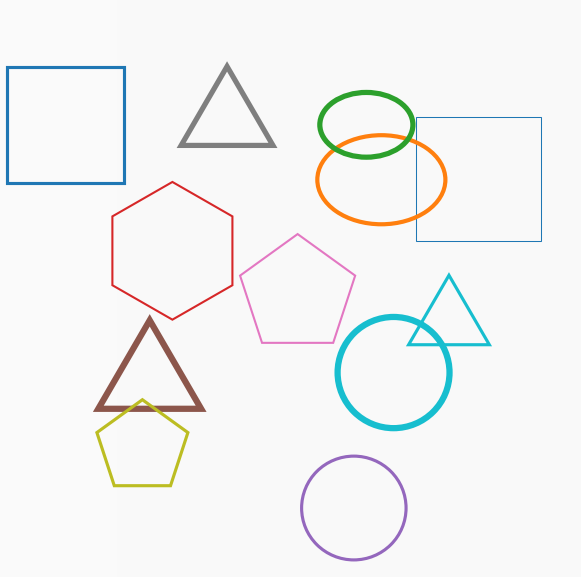[{"shape": "square", "thickness": 1.5, "radius": 0.5, "center": [0.113, 0.783]}, {"shape": "square", "thickness": 0.5, "radius": 0.54, "center": [0.823, 0.689]}, {"shape": "oval", "thickness": 2, "radius": 0.55, "center": [0.656, 0.688]}, {"shape": "oval", "thickness": 2.5, "radius": 0.4, "center": [0.63, 0.783]}, {"shape": "hexagon", "thickness": 1, "radius": 0.6, "center": [0.297, 0.565]}, {"shape": "circle", "thickness": 1.5, "radius": 0.45, "center": [0.609, 0.119]}, {"shape": "triangle", "thickness": 3, "radius": 0.51, "center": [0.258, 0.342]}, {"shape": "pentagon", "thickness": 1, "radius": 0.52, "center": [0.512, 0.49]}, {"shape": "triangle", "thickness": 2.5, "radius": 0.46, "center": [0.391, 0.793]}, {"shape": "pentagon", "thickness": 1.5, "radius": 0.41, "center": [0.245, 0.225]}, {"shape": "circle", "thickness": 3, "radius": 0.48, "center": [0.677, 0.354]}, {"shape": "triangle", "thickness": 1.5, "radius": 0.4, "center": [0.772, 0.442]}]